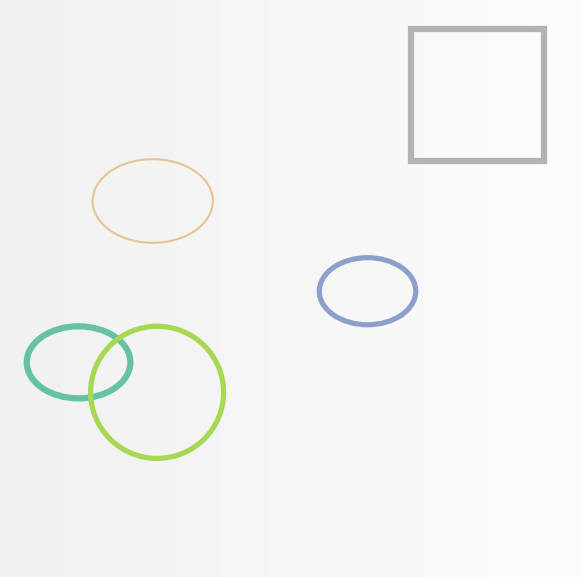[{"shape": "oval", "thickness": 3, "radius": 0.45, "center": [0.135, 0.372]}, {"shape": "oval", "thickness": 2.5, "radius": 0.41, "center": [0.632, 0.495]}, {"shape": "circle", "thickness": 2.5, "radius": 0.57, "center": [0.27, 0.32]}, {"shape": "oval", "thickness": 1, "radius": 0.52, "center": [0.263, 0.651]}, {"shape": "square", "thickness": 3, "radius": 0.57, "center": [0.822, 0.835]}]